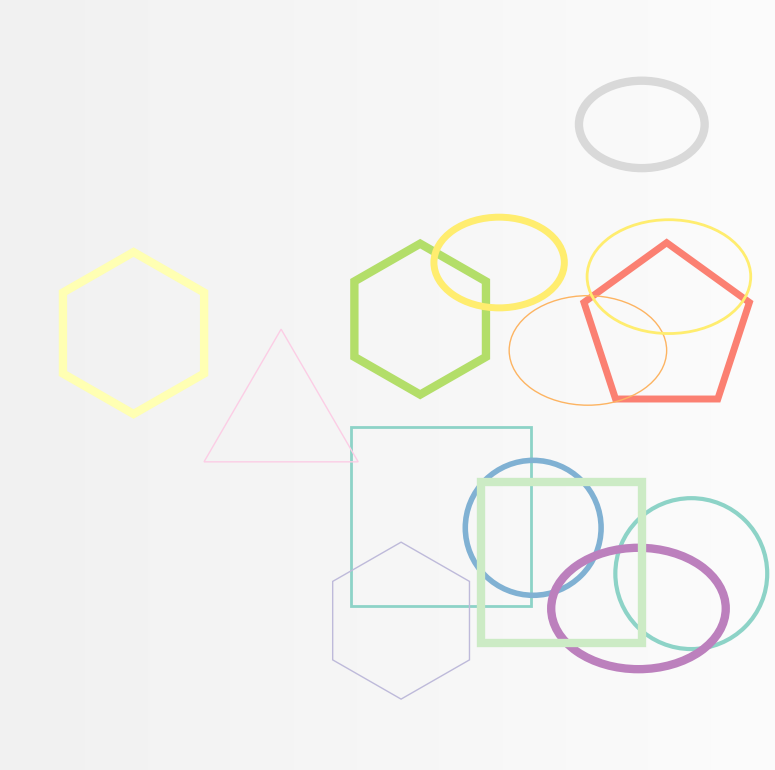[{"shape": "square", "thickness": 1, "radius": 0.58, "center": [0.569, 0.329]}, {"shape": "circle", "thickness": 1.5, "radius": 0.49, "center": [0.892, 0.255]}, {"shape": "hexagon", "thickness": 3, "radius": 0.53, "center": [0.172, 0.567]}, {"shape": "hexagon", "thickness": 0.5, "radius": 0.51, "center": [0.518, 0.194]}, {"shape": "pentagon", "thickness": 2.5, "radius": 0.56, "center": [0.86, 0.573]}, {"shape": "circle", "thickness": 2, "radius": 0.44, "center": [0.688, 0.315]}, {"shape": "oval", "thickness": 0.5, "radius": 0.51, "center": [0.759, 0.545]}, {"shape": "hexagon", "thickness": 3, "radius": 0.49, "center": [0.542, 0.586]}, {"shape": "triangle", "thickness": 0.5, "radius": 0.57, "center": [0.363, 0.458]}, {"shape": "oval", "thickness": 3, "radius": 0.41, "center": [0.828, 0.838]}, {"shape": "oval", "thickness": 3, "radius": 0.56, "center": [0.824, 0.21]}, {"shape": "square", "thickness": 3, "radius": 0.52, "center": [0.724, 0.27]}, {"shape": "oval", "thickness": 1, "radius": 0.53, "center": [0.863, 0.641]}, {"shape": "oval", "thickness": 2.5, "radius": 0.42, "center": [0.644, 0.659]}]